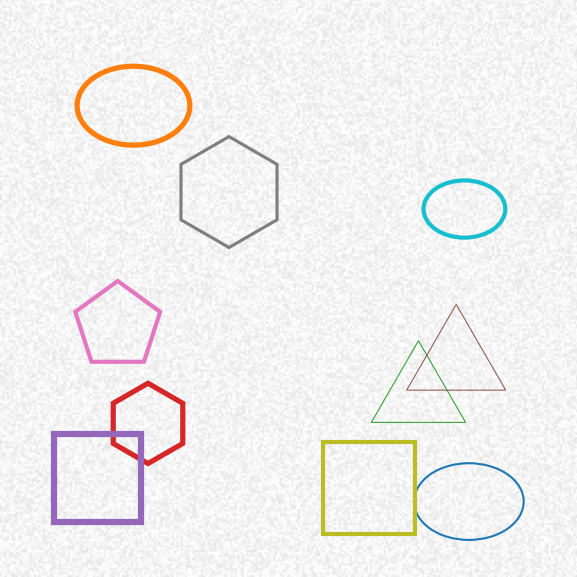[{"shape": "oval", "thickness": 1, "radius": 0.47, "center": [0.812, 0.131]}, {"shape": "oval", "thickness": 2.5, "radius": 0.49, "center": [0.231, 0.816]}, {"shape": "triangle", "thickness": 0.5, "radius": 0.47, "center": [0.725, 0.315]}, {"shape": "hexagon", "thickness": 2.5, "radius": 0.35, "center": [0.256, 0.266]}, {"shape": "square", "thickness": 3, "radius": 0.38, "center": [0.168, 0.171]}, {"shape": "triangle", "thickness": 0.5, "radius": 0.5, "center": [0.79, 0.373]}, {"shape": "pentagon", "thickness": 2, "radius": 0.39, "center": [0.204, 0.435]}, {"shape": "hexagon", "thickness": 1.5, "radius": 0.48, "center": [0.397, 0.667]}, {"shape": "square", "thickness": 2, "radius": 0.4, "center": [0.639, 0.154]}, {"shape": "oval", "thickness": 2, "radius": 0.35, "center": [0.804, 0.637]}]